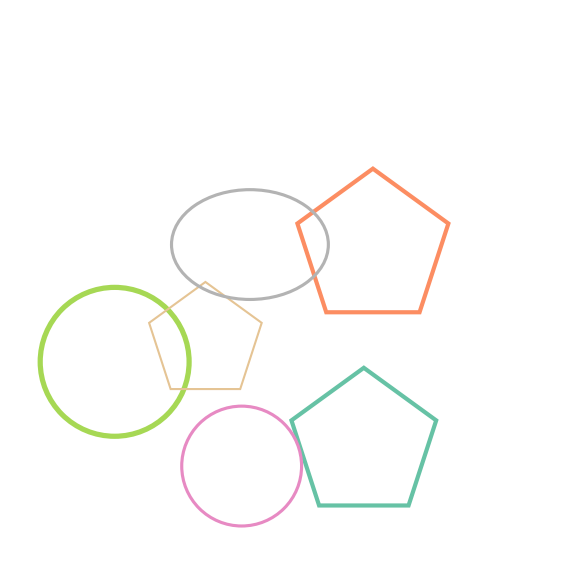[{"shape": "pentagon", "thickness": 2, "radius": 0.66, "center": [0.63, 0.23]}, {"shape": "pentagon", "thickness": 2, "radius": 0.69, "center": [0.646, 0.57]}, {"shape": "circle", "thickness": 1.5, "radius": 0.52, "center": [0.418, 0.192]}, {"shape": "circle", "thickness": 2.5, "radius": 0.64, "center": [0.199, 0.373]}, {"shape": "pentagon", "thickness": 1, "radius": 0.51, "center": [0.356, 0.408]}, {"shape": "oval", "thickness": 1.5, "radius": 0.68, "center": [0.433, 0.576]}]